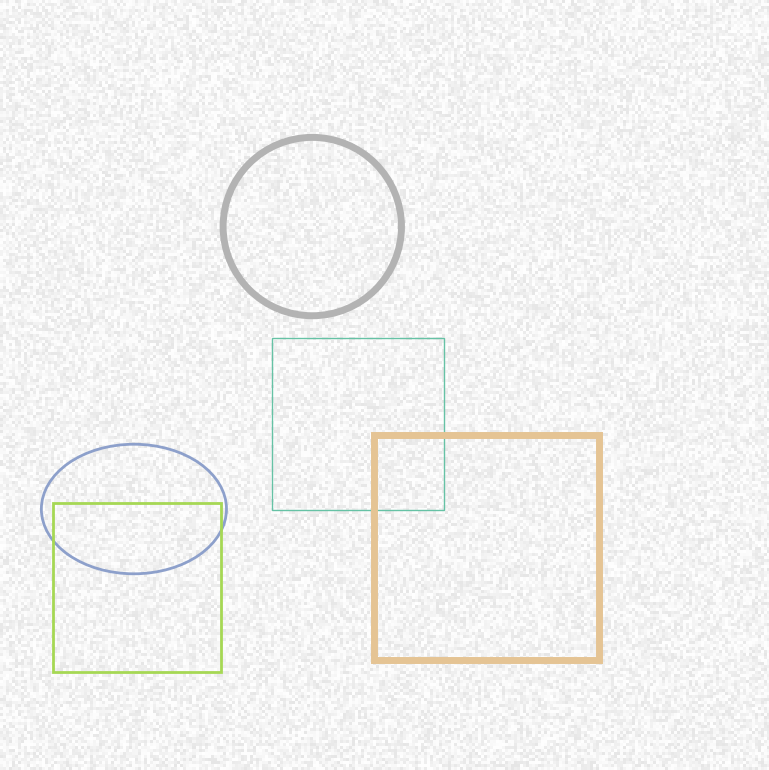[{"shape": "square", "thickness": 0.5, "radius": 0.56, "center": [0.465, 0.449]}, {"shape": "oval", "thickness": 1, "radius": 0.6, "center": [0.174, 0.339]}, {"shape": "square", "thickness": 1, "radius": 0.55, "center": [0.178, 0.237]}, {"shape": "square", "thickness": 2.5, "radius": 0.73, "center": [0.632, 0.289]}, {"shape": "circle", "thickness": 2.5, "radius": 0.58, "center": [0.406, 0.706]}]